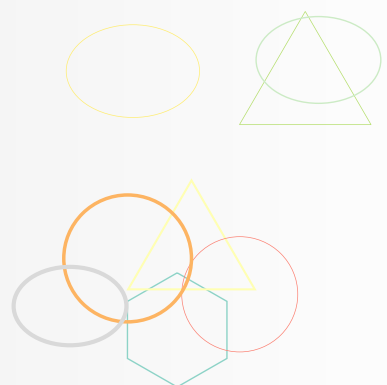[{"shape": "hexagon", "thickness": 1, "radius": 0.74, "center": [0.457, 0.143]}, {"shape": "triangle", "thickness": 1.5, "radius": 0.94, "center": [0.494, 0.343]}, {"shape": "circle", "thickness": 0.5, "radius": 0.75, "center": [0.619, 0.236]}, {"shape": "circle", "thickness": 2.5, "radius": 0.82, "center": [0.329, 0.329]}, {"shape": "triangle", "thickness": 0.5, "radius": 0.98, "center": [0.788, 0.774]}, {"shape": "oval", "thickness": 3, "radius": 0.73, "center": [0.181, 0.205]}, {"shape": "oval", "thickness": 1, "radius": 0.8, "center": [0.822, 0.844]}, {"shape": "oval", "thickness": 0.5, "radius": 0.86, "center": [0.343, 0.815]}]